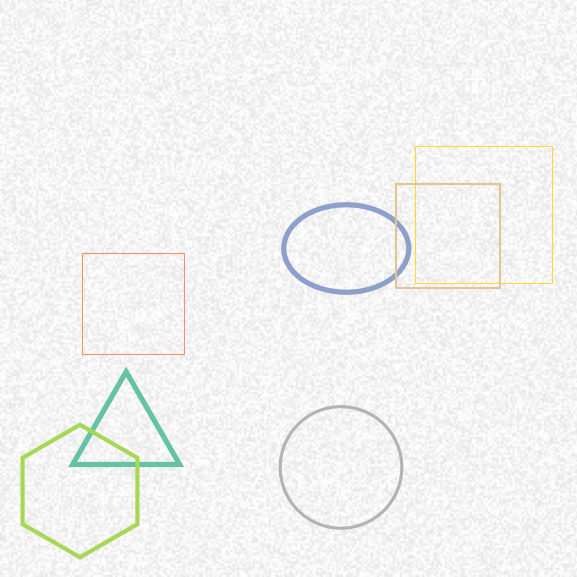[{"shape": "triangle", "thickness": 2.5, "radius": 0.54, "center": [0.218, 0.248]}, {"shape": "square", "thickness": 0.5, "radius": 0.44, "center": [0.23, 0.474]}, {"shape": "oval", "thickness": 2.5, "radius": 0.54, "center": [0.6, 0.569]}, {"shape": "hexagon", "thickness": 2, "radius": 0.57, "center": [0.139, 0.149]}, {"shape": "square", "thickness": 0.5, "radius": 0.59, "center": [0.838, 0.628]}, {"shape": "square", "thickness": 1, "radius": 0.45, "center": [0.777, 0.591]}, {"shape": "circle", "thickness": 1.5, "radius": 0.53, "center": [0.591, 0.19]}]